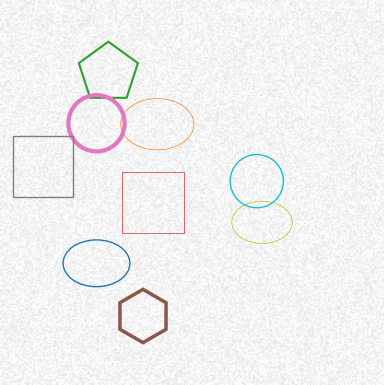[{"shape": "oval", "thickness": 1, "radius": 0.43, "center": [0.251, 0.316]}, {"shape": "oval", "thickness": 0.5, "radius": 0.48, "center": [0.409, 0.677]}, {"shape": "pentagon", "thickness": 1.5, "radius": 0.4, "center": [0.281, 0.811]}, {"shape": "square", "thickness": 0.5, "radius": 0.4, "center": [0.397, 0.474]}, {"shape": "hexagon", "thickness": 2.5, "radius": 0.35, "center": [0.371, 0.179]}, {"shape": "circle", "thickness": 3, "radius": 0.37, "center": [0.251, 0.68]}, {"shape": "square", "thickness": 1, "radius": 0.39, "center": [0.111, 0.567]}, {"shape": "oval", "thickness": 0.5, "radius": 0.39, "center": [0.68, 0.422]}, {"shape": "circle", "thickness": 1, "radius": 0.35, "center": [0.667, 0.53]}]